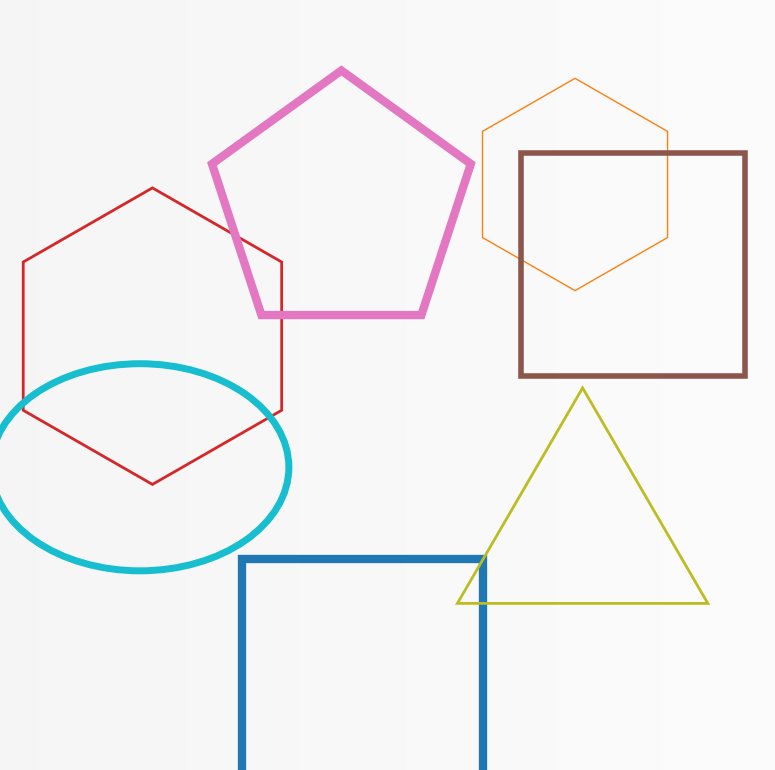[{"shape": "square", "thickness": 3, "radius": 0.78, "center": [0.467, 0.118]}, {"shape": "hexagon", "thickness": 0.5, "radius": 0.69, "center": [0.742, 0.76]}, {"shape": "hexagon", "thickness": 1, "radius": 0.96, "center": [0.197, 0.563]}, {"shape": "square", "thickness": 2, "radius": 0.72, "center": [0.817, 0.657]}, {"shape": "pentagon", "thickness": 3, "radius": 0.88, "center": [0.441, 0.733]}, {"shape": "triangle", "thickness": 1, "radius": 0.93, "center": [0.752, 0.31]}, {"shape": "oval", "thickness": 2.5, "radius": 0.96, "center": [0.181, 0.393]}]